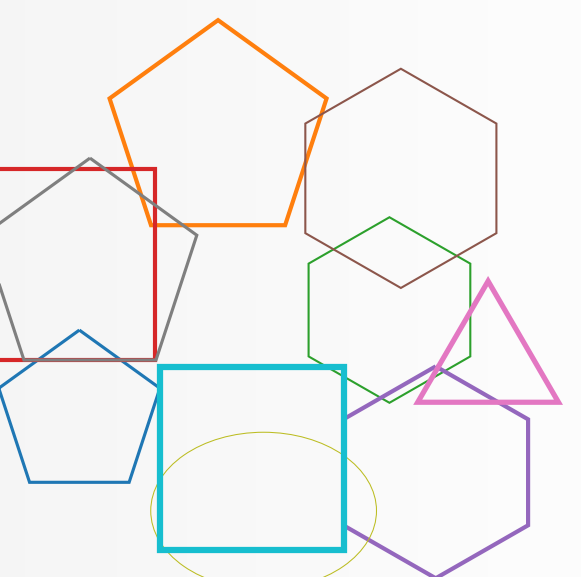[{"shape": "pentagon", "thickness": 1.5, "radius": 0.73, "center": [0.137, 0.282]}, {"shape": "pentagon", "thickness": 2, "radius": 0.98, "center": [0.375, 0.768]}, {"shape": "hexagon", "thickness": 1, "radius": 0.8, "center": [0.67, 0.462]}, {"shape": "square", "thickness": 2, "radius": 0.83, "center": [0.101, 0.541]}, {"shape": "hexagon", "thickness": 2, "radius": 0.92, "center": [0.75, 0.181]}, {"shape": "hexagon", "thickness": 1, "radius": 0.95, "center": [0.69, 0.69]}, {"shape": "triangle", "thickness": 2.5, "radius": 0.7, "center": [0.84, 0.373]}, {"shape": "pentagon", "thickness": 1.5, "radius": 0.97, "center": [0.155, 0.532]}, {"shape": "oval", "thickness": 0.5, "radius": 0.97, "center": [0.454, 0.115]}, {"shape": "square", "thickness": 3, "radius": 0.79, "center": [0.433, 0.205]}]